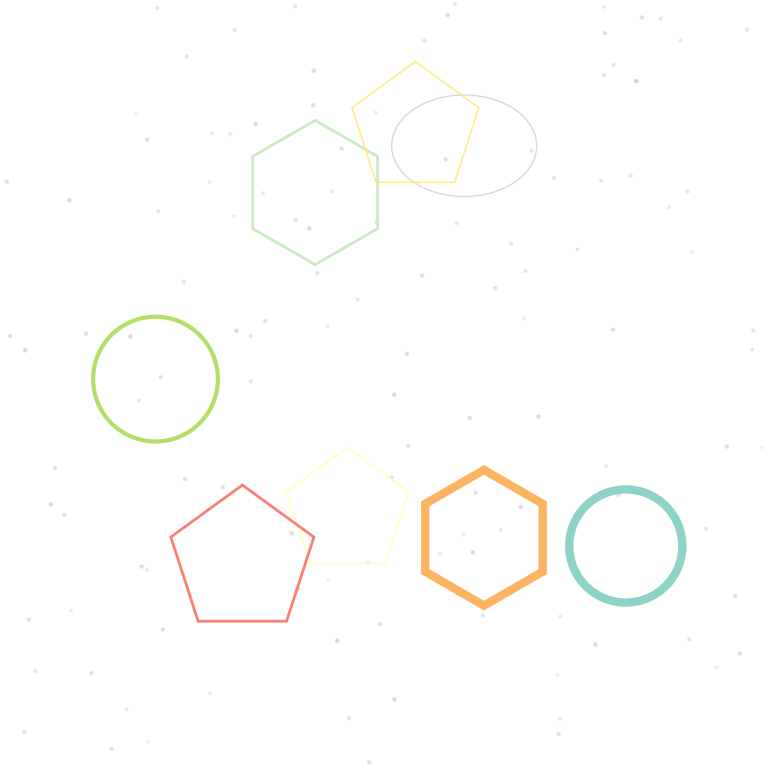[{"shape": "circle", "thickness": 3, "radius": 0.37, "center": [0.813, 0.291]}, {"shape": "pentagon", "thickness": 0.5, "radius": 0.42, "center": [0.451, 0.336]}, {"shape": "pentagon", "thickness": 1, "radius": 0.49, "center": [0.315, 0.272]}, {"shape": "hexagon", "thickness": 3, "radius": 0.44, "center": [0.629, 0.302]}, {"shape": "circle", "thickness": 1.5, "radius": 0.41, "center": [0.202, 0.508]}, {"shape": "oval", "thickness": 0.5, "radius": 0.47, "center": [0.603, 0.811]}, {"shape": "hexagon", "thickness": 1, "radius": 0.47, "center": [0.409, 0.75]}, {"shape": "pentagon", "thickness": 0.5, "radius": 0.43, "center": [0.539, 0.833]}]